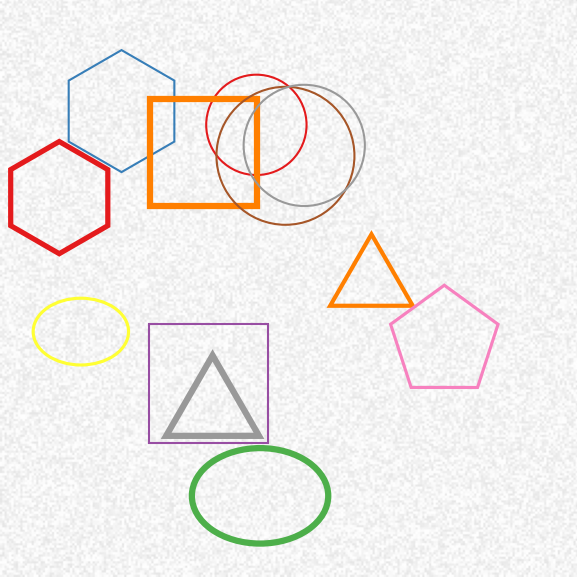[{"shape": "hexagon", "thickness": 2.5, "radius": 0.49, "center": [0.103, 0.657]}, {"shape": "circle", "thickness": 1, "radius": 0.43, "center": [0.444, 0.783]}, {"shape": "hexagon", "thickness": 1, "radius": 0.53, "center": [0.21, 0.807]}, {"shape": "oval", "thickness": 3, "radius": 0.59, "center": [0.45, 0.141]}, {"shape": "square", "thickness": 1, "radius": 0.51, "center": [0.361, 0.335]}, {"shape": "square", "thickness": 3, "radius": 0.46, "center": [0.353, 0.735]}, {"shape": "triangle", "thickness": 2, "radius": 0.41, "center": [0.643, 0.511]}, {"shape": "oval", "thickness": 1.5, "radius": 0.41, "center": [0.14, 0.425]}, {"shape": "circle", "thickness": 1, "radius": 0.6, "center": [0.494, 0.729]}, {"shape": "pentagon", "thickness": 1.5, "radius": 0.49, "center": [0.769, 0.407]}, {"shape": "triangle", "thickness": 3, "radius": 0.46, "center": [0.368, 0.291]}, {"shape": "circle", "thickness": 1, "radius": 0.52, "center": [0.527, 0.747]}]